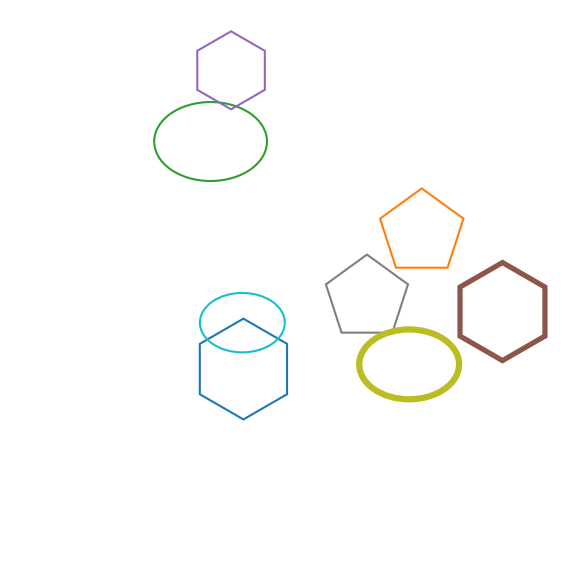[{"shape": "hexagon", "thickness": 1, "radius": 0.44, "center": [0.422, 0.36]}, {"shape": "pentagon", "thickness": 1, "radius": 0.38, "center": [0.73, 0.597]}, {"shape": "oval", "thickness": 1, "radius": 0.49, "center": [0.365, 0.754]}, {"shape": "hexagon", "thickness": 1, "radius": 0.34, "center": [0.4, 0.877]}, {"shape": "hexagon", "thickness": 2.5, "radius": 0.42, "center": [0.87, 0.46]}, {"shape": "pentagon", "thickness": 1, "radius": 0.37, "center": [0.635, 0.484]}, {"shape": "oval", "thickness": 3, "radius": 0.43, "center": [0.709, 0.368]}, {"shape": "oval", "thickness": 1, "radius": 0.37, "center": [0.42, 0.44]}]